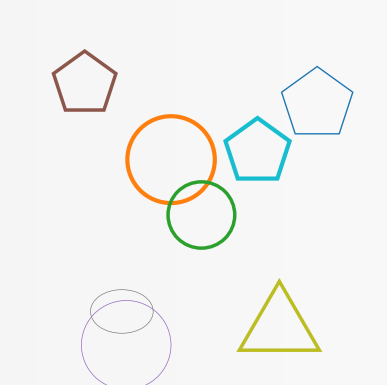[{"shape": "pentagon", "thickness": 1, "radius": 0.48, "center": [0.819, 0.731]}, {"shape": "circle", "thickness": 3, "radius": 0.56, "center": [0.442, 0.585]}, {"shape": "circle", "thickness": 2.5, "radius": 0.43, "center": [0.52, 0.442]}, {"shape": "circle", "thickness": 0.5, "radius": 0.58, "center": [0.326, 0.104]}, {"shape": "pentagon", "thickness": 2.5, "radius": 0.42, "center": [0.219, 0.783]}, {"shape": "oval", "thickness": 0.5, "radius": 0.4, "center": [0.314, 0.191]}, {"shape": "triangle", "thickness": 2.5, "radius": 0.6, "center": [0.721, 0.15]}, {"shape": "pentagon", "thickness": 3, "radius": 0.43, "center": [0.665, 0.607]}]